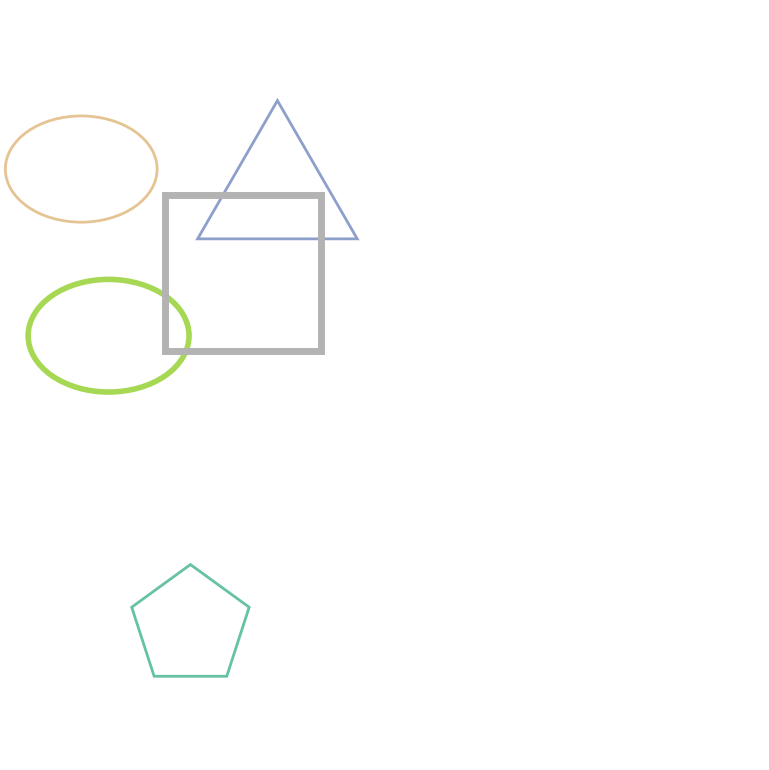[{"shape": "pentagon", "thickness": 1, "radius": 0.4, "center": [0.247, 0.187]}, {"shape": "triangle", "thickness": 1, "radius": 0.6, "center": [0.36, 0.75]}, {"shape": "oval", "thickness": 2, "radius": 0.52, "center": [0.141, 0.564]}, {"shape": "oval", "thickness": 1, "radius": 0.49, "center": [0.105, 0.78]}, {"shape": "square", "thickness": 2.5, "radius": 0.51, "center": [0.316, 0.646]}]